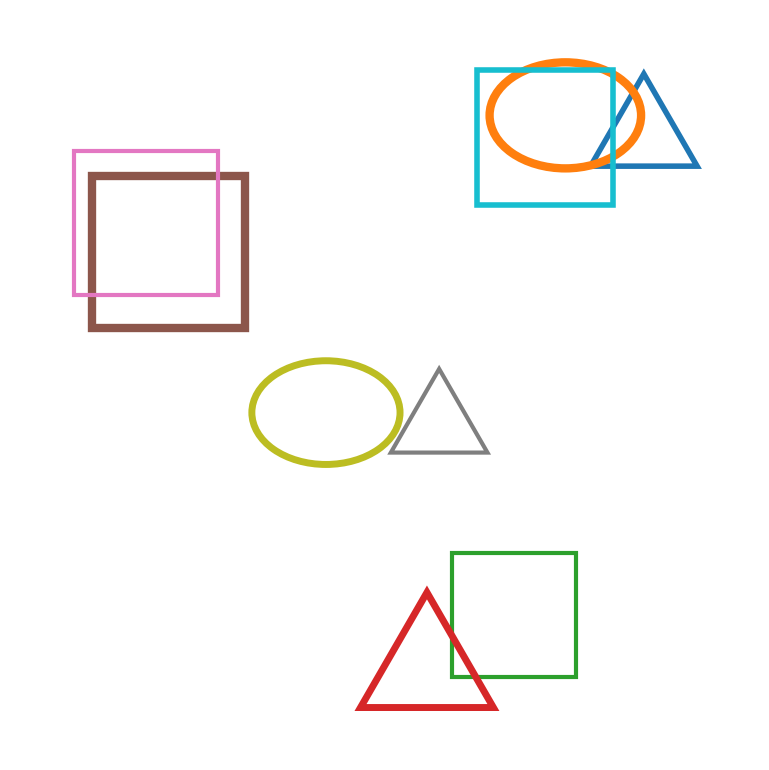[{"shape": "triangle", "thickness": 2, "radius": 0.4, "center": [0.836, 0.824]}, {"shape": "oval", "thickness": 3, "radius": 0.49, "center": [0.734, 0.85]}, {"shape": "square", "thickness": 1.5, "radius": 0.4, "center": [0.668, 0.202]}, {"shape": "triangle", "thickness": 2.5, "radius": 0.5, "center": [0.554, 0.131]}, {"shape": "square", "thickness": 3, "radius": 0.5, "center": [0.219, 0.673]}, {"shape": "square", "thickness": 1.5, "radius": 0.47, "center": [0.19, 0.711]}, {"shape": "triangle", "thickness": 1.5, "radius": 0.36, "center": [0.57, 0.448]}, {"shape": "oval", "thickness": 2.5, "radius": 0.48, "center": [0.423, 0.464]}, {"shape": "square", "thickness": 2, "radius": 0.44, "center": [0.708, 0.821]}]